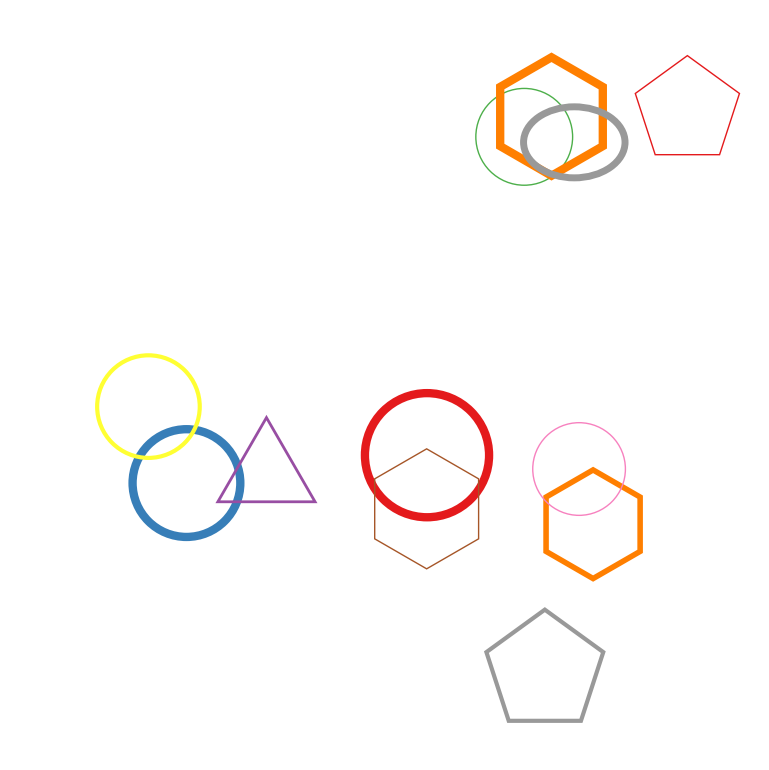[{"shape": "circle", "thickness": 3, "radius": 0.4, "center": [0.555, 0.409]}, {"shape": "pentagon", "thickness": 0.5, "radius": 0.36, "center": [0.893, 0.857]}, {"shape": "circle", "thickness": 3, "radius": 0.35, "center": [0.242, 0.373]}, {"shape": "circle", "thickness": 0.5, "radius": 0.31, "center": [0.681, 0.822]}, {"shape": "triangle", "thickness": 1, "radius": 0.36, "center": [0.346, 0.385]}, {"shape": "hexagon", "thickness": 3, "radius": 0.38, "center": [0.716, 0.849]}, {"shape": "hexagon", "thickness": 2, "radius": 0.35, "center": [0.77, 0.319]}, {"shape": "circle", "thickness": 1.5, "radius": 0.33, "center": [0.193, 0.472]}, {"shape": "hexagon", "thickness": 0.5, "radius": 0.39, "center": [0.554, 0.339]}, {"shape": "circle", "thickness": 0.5, "radius": 0.3, "center": [0.752, 0.391]}, {"shape": "oval", "thickness": 2.5, "radius": 0.33, "center": [0.746, 0.815]}, {"shape": "pentagon", "thickness": 1.5, "radius": 0.4, "center": [0.708, 0.128]}]